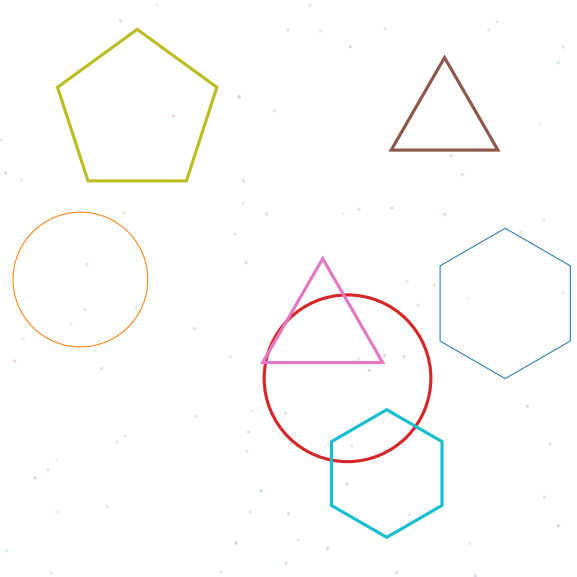[{"shape": "hexagon", "thickness": 0.5, "radius": 0.65, "center": [0.875, 0.474]}, {"shape": "circle", "thickness": 0.5, "radius": 0.58, "center": [0.139, 0.515]}, {"shape": "circle", "thickness": 1.5, "radius": 0.72, "center": [0.602, 0.344]}, {"shape": "triangle", "thickness": 1.5, "radius": 0.53, "center": [0.77, 0.793]}, {"shape": "triangle", "thickness": 1.5, "radius": 0.6, "center": [0.559, 0.431]}, {"shape": "pentagon", "thickness": 1.5, "radius": 0.73, "center": [0.238, 0.803]}, {"shape": "hexagon", "thickness": 1.5, "radius": 0.55, "center": [0.67, 0.179]}]